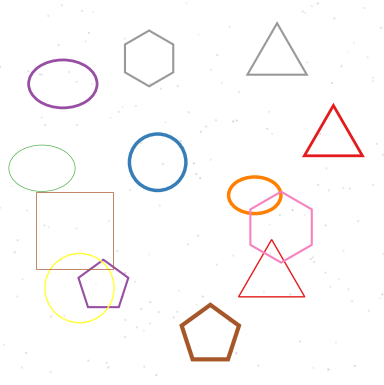[{"shape": "triangle", "thickness": 2, "radius": 0.44, "center": [0.866, 0.639]}, {"shape": "triangle", "thickness": 1, "radius": 0.5, "center": [0.706, 0.279]}, {"shape": "circle", "thickness": 2.5, "radius": 0.37, "center": [0.41, 0.579]}, {"shape": "oval", "thickness": 0.5, "radius": 0.43, "center": [0.109, 0.563]}, {"shape": "pentagon", "thickness": 1.5, "radius": 0.34, "center": [0.269, 0.257]}, {"shape": "oval", "thickness": 2, "radius": 0.44, "center": [0.163, 0.782]}, {"shape": "oval", "thickness": 2.5, "radius": 0.34, "center": [0.662, 0.493]}, {"shape": "circle", "thickness": 1, "radius": 0.45, "center": [0.207, 0.252]}, {"shape": "pentagon", "thickness": 3, "radius": 0.39, "center": [0.546, 0.13]}, {"shape": "square", "thickness": 0.5, "radius": 0.5, "center": [0.195, 0.4]}, {"shape": "hexagon", "thickness": 1.5, "radius": 0.46, "center": [0.73, 0.41]}, {"shape": "hexagon", "thickness": 1.5, "radius": 0.36, "center": [0.387, 0.848]}, {"shape": "triangle", "thickness": 1.5, "radius": 0.45, "center": [0.72, 0.851]}]